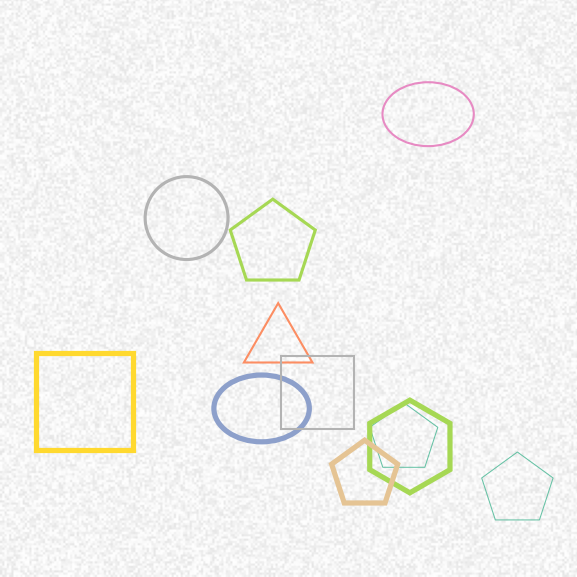[{"shape": "pentagon", "thickness": 0.5, "radius": 0.32, "center": [0.896, 0.151]}, {"shape": "pentagon", "thickness": 0.5, "radius": 0.31, "center": [0.699, 0.24]}, {"shape": "triangle", "thickness": 1, "radius": 0.34, "center": [0.482, 0.406]}, {"shape": "oval", "thickness": 2.5, "radius": 0.41, "center": [0.453, 0.292]}, {"shape": "oval", "thickness": 1, "radius": 0.4, "center": [0.741, 0.801]}, {"shape": "hexagon", "thickness": 2.5, "radius": 0.4, "center": [0.71, 0.226]}, {"shape": "pentagon", "thickness": 1.5, "radius": 0.39, "center": [0.472, 0.577]}, {"shape": "square", "thickness": 2.5, "radius": 0.42, "center": [0.146, 0.304]}, {"shape": "pentagon", "thickness": 2.5, "radius": 0.3, "center": [0.631, 0.177]}, {"shape": "square", "thickness": 1, "radius": 0.32, "center": [0.549, 0.319]}, {"shape": "circle", "thickness": 1.5, "radius": 0.36, "center": [0.323, 0.622]}]